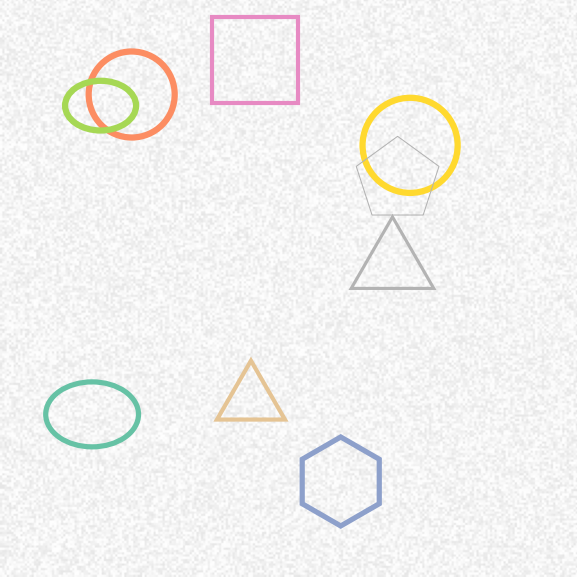[{"shape": "oval", "thickness": 2.5, "radius": 0.4, "center": [0.16, 0.282]}, {"shape": "circle", "thickness": 3, "radius": 0.37, "center": [0.228, 0.835]}, {"shape": "hexagon", "thickness": 2.5, "radius": 0.39, "center": [0.59, 0.165]}, {"shape": "square", "thickness": 2, "radius": 0.37, "center": [0.442, 0.895]}, {"shape": "oval", "thickness": 3, "radius": 0.31, "center": [0.174, 0.816]}, {"shape": "circle", "thickness": 3, "radius": 0.41, "center": [0.71, 0.747]}, {"shape": "triangle", "thickness": 2, "radius": 0.34, "center": [0.435, 0.307]}, {"shape": "triangle", "thickness": 1.5, "radius": 0.41, "center": [0.68, 0.541]}, {"shape": "pentagon", "thickness": 0.5, "radius": 0.38, "center": [0.688, 0.688]}]